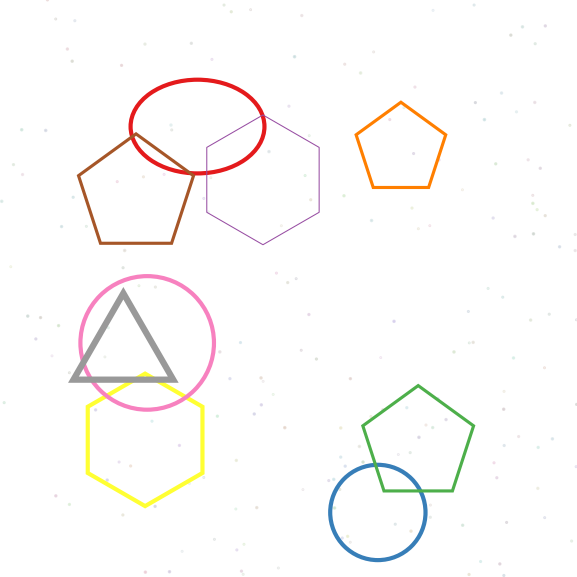[{"shape": "oval", "thickness": 2, "radius": 0.58, "center": [0.342, 0.78]}, {"shape": "circle", "thickness": 2, "radius": 0.41, "center": [0.654, 0.112]}, {"shape": "pentagon", "thickness": 1.5, "radius": 0.5, "center": [0.724, 0.231]}, {"shape": "hexagon", "thickness": 0.5, "radius": 0.56, "center": [0.455, 0.688]}, {"shape": "pentagon", "thickness": 1.5, "radius": 0.41, "center": [0.694, 0.74]}, {"shape": "hexagon", "thickness": 2, "radius": 0.57, "center": [0.251, 0.237]}, {"shape": "pentagon", "thickness": 1.5, "radius": 0.52, "center": [0.236, 0.663]}, {"shape": "circle", "thickness": 2, "radius": 0.58, "center": [0.255, 0.405]}, {"shape": "triangle", "thickness": 3, "radius": 0.5, "center": [0.214, 0.392]}]